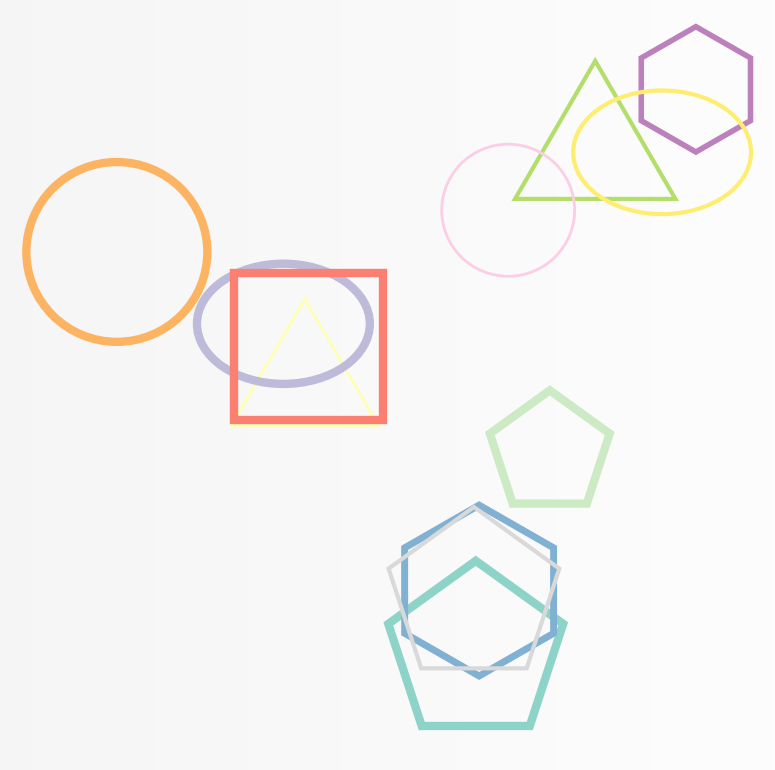[{"shape": "pentagon", "thickness": 3, "radius": 0.59, "center": [0.614, 0.153]}, {"shape": "triangle", "thickness": 1, "radius": 0.55, "center": [0.393, 0.502]}, {"shape": "oval", "thickness": 3, "radius": 0.56, "center": [0.366, 0.579]}, {"shape": "square", "thickness": 3, "radius": 0.48, "center": [0.398, 0.55]}, {"shape": "hexagon", "thickness": 2.5, "radius": 0.55, "center": [0.618, 0.233]}, {"shape": "circle", "thickness": 3, "radius": 0.58, "center": [0.151, 0.673]}, {"shape": "triangle", "thickness": 1.5, "radius": 0.6, "center": [0.768, 0.801]}, {"shape": "circle", "thickness": 1, "radius": 0.43, "center": [0.656, 0.727]}, {"shape": "pentagon", "thickness": 1.5, "radius": 0.58, "center": [0.612, 0.226]}, {"shape": "hexagon", "thickness": 2, "radius": 0.41, "center": [0.898, 0.884]}, {"shape": "pentagon", "thickness": 3, "radius": 0.41, "center": [0.709, 0.412]}, {"shape": "oval", "thickness": 1.5, "radius": 0.57, "center": [0.854, 0.802]}]